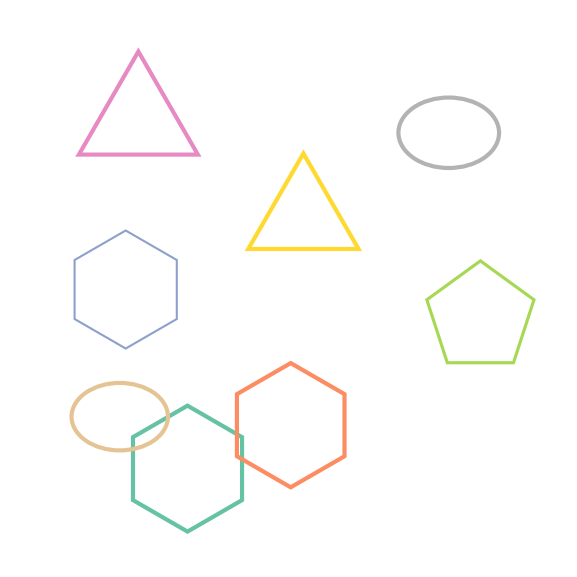[{"shape": "hexagon", "thickness": 2, "radius": 0.55, "center": [0.325, 0.188]}, {"shape": "hexagon", "thickness": 2, "radius": 0.54, "center": [0.503, 0.263]}, {"shape": "hexagon", "thickness": 1, "radius": 0.51, "center": [0.218, 0.498]}, {"shape": "triangle", "thickness": 2, "radius": 0.59, "center": [0.24, 0.791]}, {"shape": "pentagon", "thickness": 1.5, "radius": 0.49, "center": [0.832, 0.45]}, {"shape": "triangle", "thickness": 2, "radius": 0.55, "center": [0.525, 0.623]}, {"shape": "oval", "thickness": 2, "radius": 0.42, "center": [0.207, 0.278]}, {"shape": "oval", "thickness": 2, "radius": 0.44, "center": [0.777, 0.769]}]